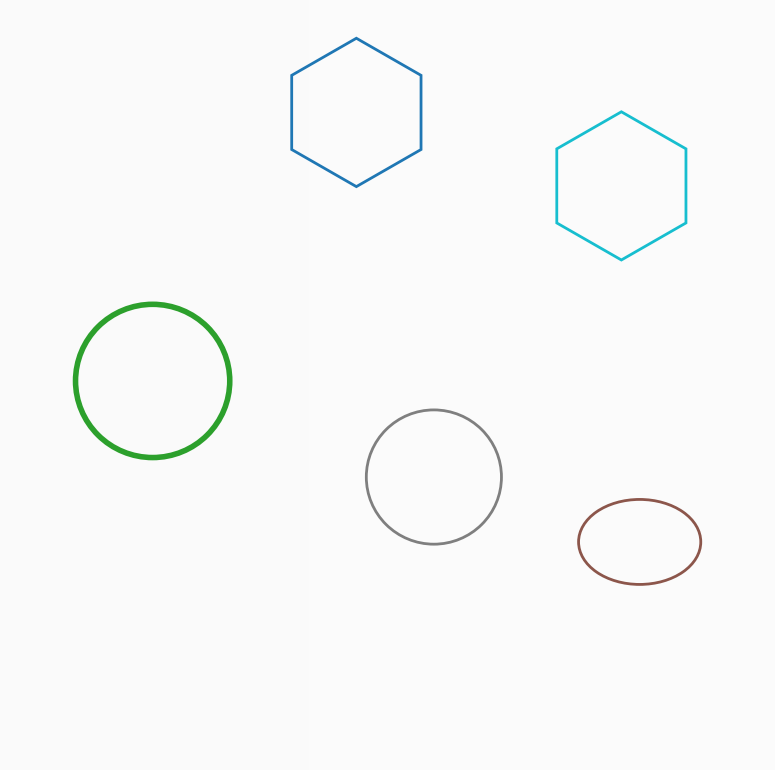[{"shape": "hexagon", "thickness": 1, "radius": 0.48, "center": [0.46, 0.854]}, {"shape": "circle", "thickness": 2, "radius": 0.5, "center": [0.197, 0.505]}, {"shape": "oval", "thickness": 1, "radius": 0.39, "center": [0.825, 0.296]}, {"shape": "circle", "thickness": 1, "radius": 0.44, "center": [0.56, 0.38]}, {"shape": "hexagon", "thickness": 1, "radius": 0.48, "center": [0.802, 0.759]}]